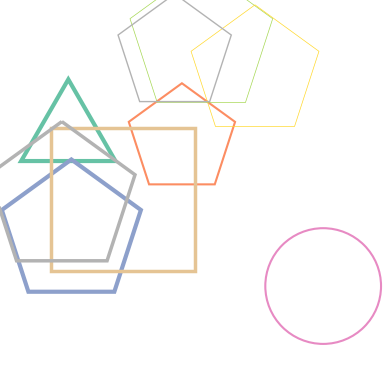[{"shape": "triangle", "thickness": 3, "radius": 0.71, "center": [0.177, 0.652]}, {"shape": "pentagon", "thickness": 1.5, "radius": 0.73, "center": [0.473, 0.639]}, {"shape": "pentagon", "thickness": 3, "radius": 0.95, "center": [0.185, 0.396]}, {"shape": "circle", "thickness": 1.5, "radius": 0.75, "center": [0.839, 0.257]}, {"shape": "pentagon", "thickness": 0.5, "radius": 0.97, "center": [0.523, 0.891]}, {"shape": "pentagon", "thickness": 0.5, "radius": 0.87, "center": [0.662, 0.813]}, {"shape": "square", "thickness": 2.5, "radius": 0.93, "center": [0.319, 0.482]}, {"shape": "pentagon", "thickness": 1, "radius": 0.77, "center": [0.454, 0.861]}, {"shape": "pentagon", "thickness": 2.5, "radius": 1.0, "center": [0.161, 0.484]}]